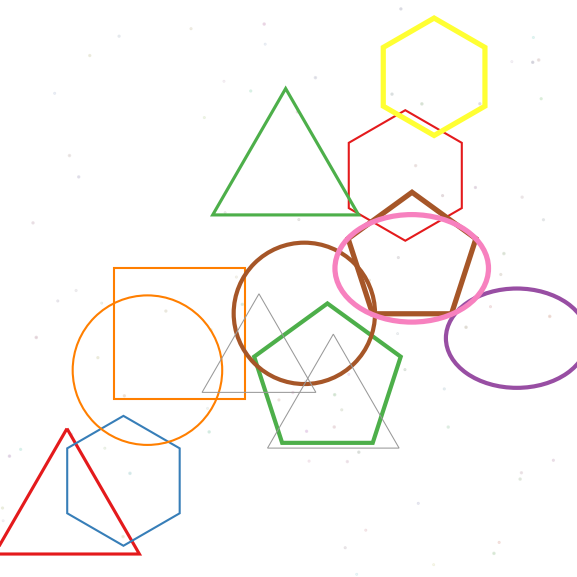[{"shape": "triangle", "thickness": 1.5, "radius": 0.72, "center": [0.116, 0.112]}, {"shape": "hexagon", "thickness": 1, "radius": 0.57, "center": [0.702, 0.695]}, {"shape": "hexagon", "thickness": 1, "radius": 0.56, "center": [0.214, 0.167]}, {"shape": "pentagon", "thickness": 2, "radius": 0.67, "center": [0.567, 0.34]}, {"shape": "triangle", "thickness": 1.5, "radius": 0.73, "center": [0.495, 0.7]}, {"shape": "oval", "thickness": 2, "radius": 0.61, "center": [0.895, 0.414]}, {"shape": "circle", "thickness": 1, "radius": 0.65, "center": [0.255, 0.358]}, {"shape": "square", "thickness": 1, "radius": 0.57, "center": [0.312, 0.422]}, {"shape": "hexagon", "thickness": 2.5, "radius": 0.51, "center": [0.752, 0.866]}, {"shape": "pentagon", "thickness": 2.5, "radius": 0.58, "center": [0.713, 0.55]}, {"shape": "circle", "thickness": 2, "radius": 0.61, "center": [0.527, 0.457]}, {"shape": "oval", "thickness": 2.5, "radius": 0.66, "center": [0.713, 0.534]}, {"shape": "triangle", "thickness": 0.5, "radius": 0.66, "center": [0.577, 0.289]}, {"shape": "triangle", "thickness": 0.5, "radius": 0.57, "center": [0.448, 0.377]}]